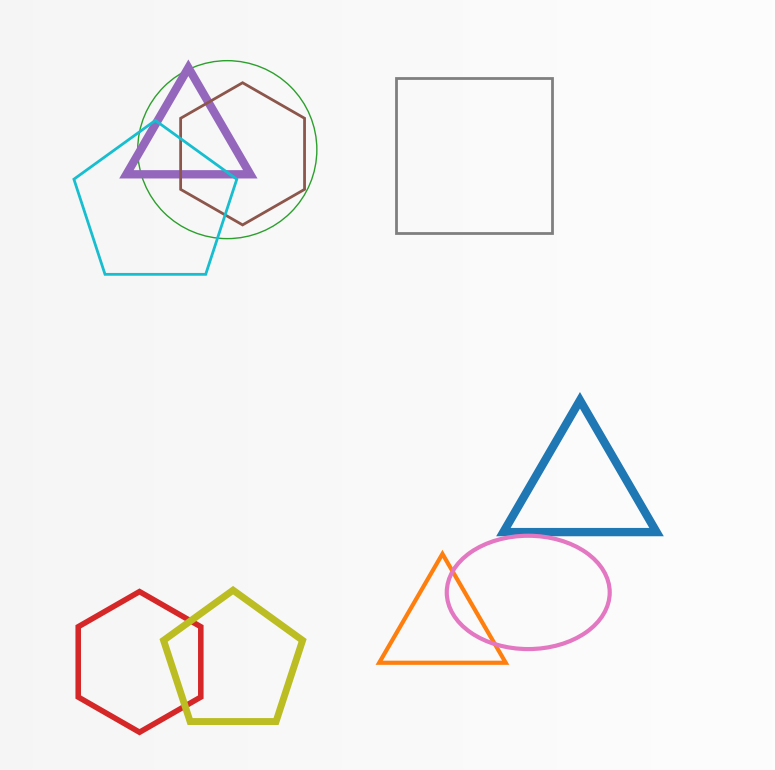[{"shape": "triangle", "thickness": 3, "radius": 0.57, "center": [0.748, 0.366]}, {"shape": "triangle", "thickness": 1.5, "radius": 0.47, "center": [0.571, 0.186]}, {"shape": "circle", "thickness": 0.5, "radius": 0.58, "center": [0.293, 0.806]}, {"shape": "hexagon", "thickness": 2, "radius": 0.46, "center": [0.18, 0.14]}, {"shape": "triangle", "thickness": 3, "radius": 0.46, "center": [0.243, 0.82]}, {"shape": "hexagon", "thickness": 1, "radius": 0.46, "center": [0.313, 0.8]}, {"shape": "oval", "thickness": 1.5, "radius": 0.53, "center": [0.682, 0.231]}, {"shape": "square", "thickness": 1, "radius": 0.5, "center": [0.612, 0.798]}, {"shape": "pentagon", "thickness": 2.5, "radius": 0.47, "center": [0.301, 0.139]}, {"shape": "pentagon", "thickness": 1, "radius": 0.55, "center": [0.2, 0.733]}]